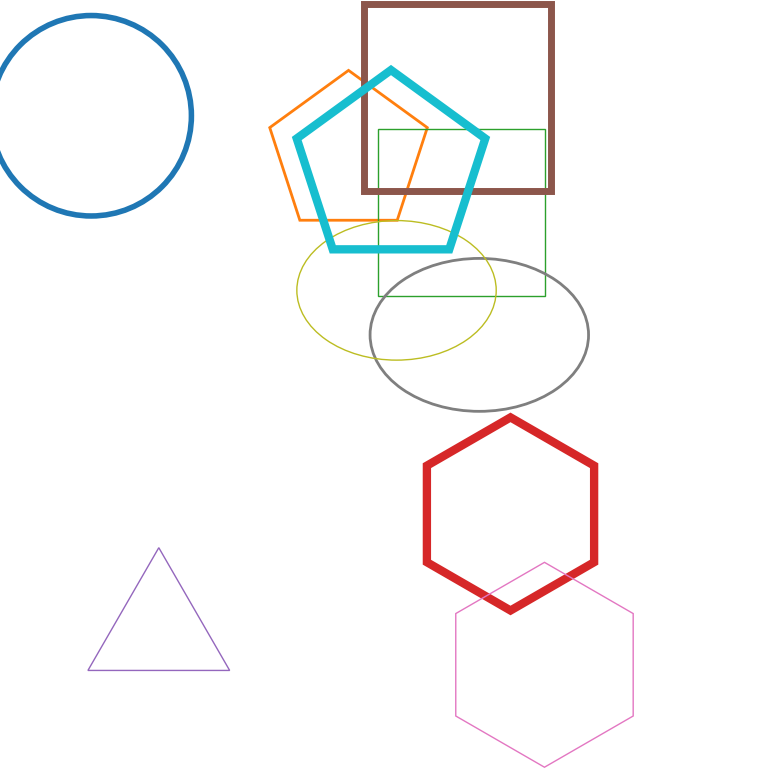[{"shape": "circle", "thickness": 2, "radius": 0.65, "center": [0.118, 0.85]}, {"shape": "pentagon", "thickness": 1, "radius": 0.54, "center": [0.453, 0.801]}, {"shape": "square", "thickness": 0.5, "radius": 0.54, "center": [0.6, 0.724]}, {"shape": "hexagon", "thickness": 3, "radius": 0.63, "center": [0.663, 0.333]}, {"shape": "triangle", "thickness": 0.5, "radius": 0.53, "center": [0.206, 0.182]}, {"shape": "square", "thickness": 2.5, "radius": 0.61, "center": [0.594, 0.873]}, {"shape": "hexagon", "thickness": 0.5, "radius": 0.67, "center": [0.707, 0.137]}, {"shape": "oval", "thickness": 1, "radius": 0.71, "center": [0.622, 0.565]}, {"shape": "oval", "thickness": 0.5, "radius": 0.65, "center": [0.515, 0.623]}, {"shape": "pentagon", "thickness": 3, "radius": 0.64, "center": [0.508, 0.78]}]